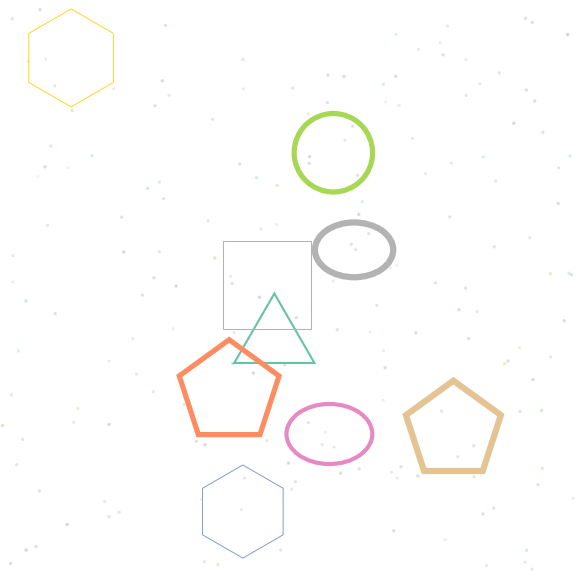[{"shape": "triangle", "thickness": 1, "radius": 0.4, "center": [0.475, 0.411]}, {"shape": "pentagon", "thickness": 2.5, "radius": 0.45, "center": [0.397, 0.32]}, {"shape": "hexagon", "thickness": 0.5, "radius": 0.4, "center": [0.42, 0.113]}, {"shape": "oval", "thickness": 2, "radius": 0.37, "center": [0.57, 0.248]}, {"shape": "circle", "thickness": 2.5, "radius": 0.34, "center": [0.577, 0.735]}, {"shape": "hexagon", "thickness": 0.5, "radius": 0.42, "center": [0.123, 0.899]}, {"shape": "pentagon", "thickness": 3, "radius": 0.43, "center": [0.785, 0.254]}, {"shape": "square", "thickness": 0.5, "radius": 0.38, "center": [0.462, 0.506]}, {"shape": "oval", "thickness": 3, "radius": 0.34, "center": [0.613, 0.566]}]